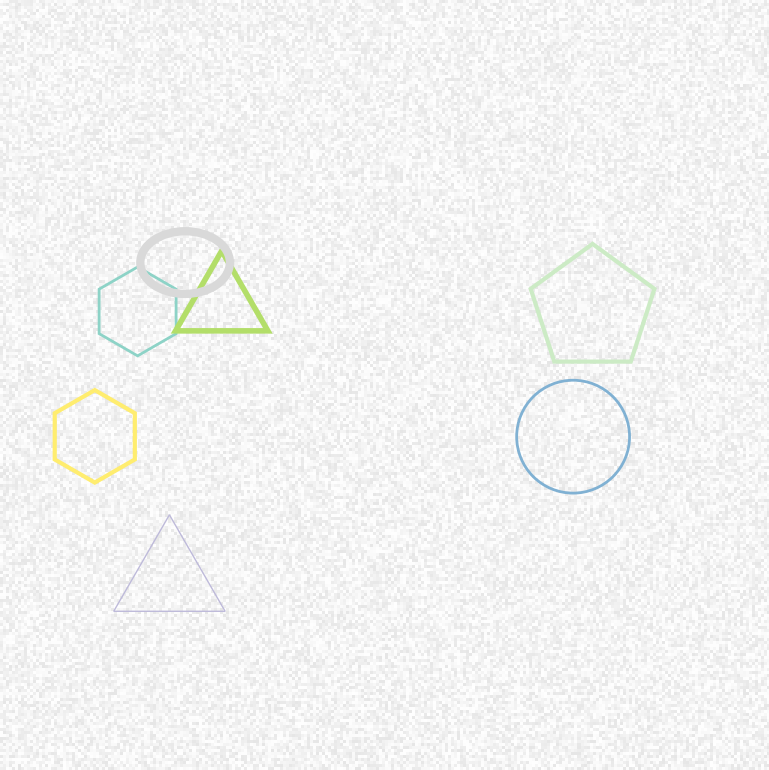[{"shape": "hexagon", "thickness": 1, "radius": 0.29, "center": [0.179, 0.596]}, {"shape": "triangle", "thickness": 0.5, "radius": 0.42, "center": [0.22, 0.248]}, {"shape": "circle", "thickness": 1, "radius": 0.37, "center": [0.744, 0.433]}, {"shape": "triangle", "thickness": 2, "radius": 0.35, "center": [0.288, 0.605]}, {"shape": "oval", "thickness": 3, "radius": 0.29, "center": [0.24, 0.659]}, {"shape": "pentagon", "thickness": 1.5, "radius": 0.42, "center": [0.77, 0.599]}, {"shape": "hexagon", "thickness": 1.5, "radius": 0.3, "center": [0.123, 0.433]}]